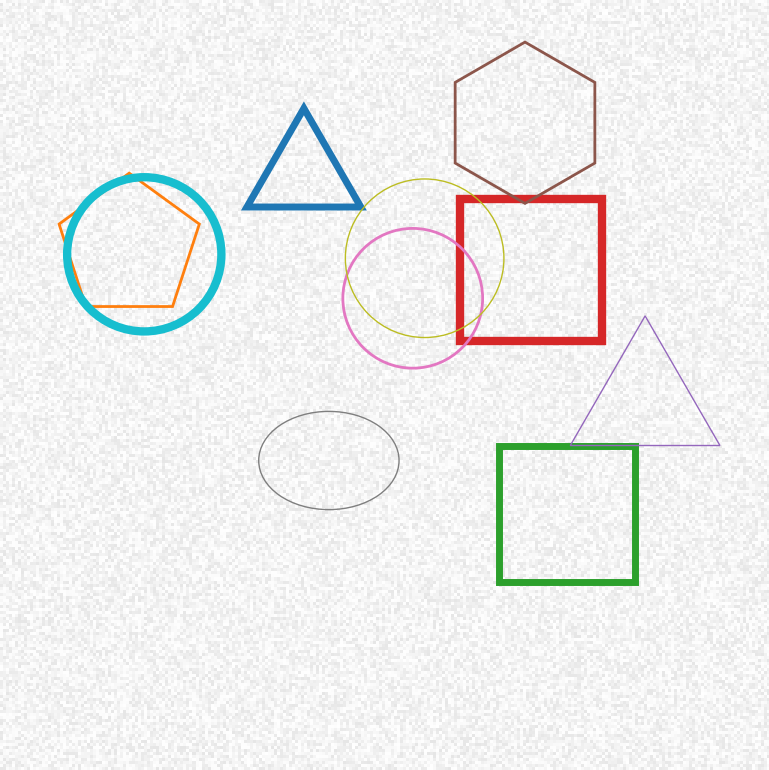[{"shape": "triangle", "thickness": 2.5, "radius": 0.43, "center": [0.395, 0.774]}, {"shape": "pentagon", "thickness": 1, "radius": 0.48, "center": [0.168, 0.679]}, {"shape": "square", "thickness": 2.5, "radius": 0.44, "center": [0.736, 0.332]}, {"shape": "square", "thickness": 3, "radius": 0.46, "center": [0.69, 0.649]}, {"shape": "triangle", "thickness": 0.5, "radius": 0.56, "center": [0.838, 0.478]}, {"shape": "hexagon", "thickness": 1, "radius": 0.52, "center": [0.682, 0.841]}, {"shape": "circle", "thickness": 1, "radius": 0.45, "center": [0.536, 0.613]}, {"shape": "oval", "thickness": 0.5, "radius": 0.46, "center": [0.427, 0.402]}, {"shape": "circle", "thickness": 0.5, "radius": 0.51, "center": [0.551, 0.665]}, {"shape": "circle", "thickness": 3, "radius": 0.5, "center": [0.187, 0.67]}]